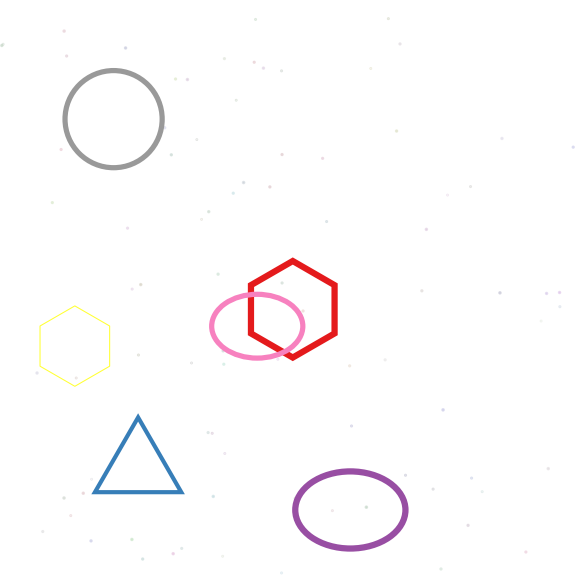[{"shape": "hexagon", "thickness": 3, "radius": 0.42, "center": [0.507, 0.464]}, {"shape": "triangle", "thickness": 2, "radius": 0.43, "center": [0.239, 0.19]}, {"shape": "oval", "thickness": 3, "radius": 0.48, "center": [0.607, 0.116]}, {"shape": "hexagon", "thickness": 0.5, "radius": 0.35, "center": [0.13, 0.4]}, {"shape": "oval", "thickness": 2.5, "radius": 0.39, "center": [0.445, 0.434]}, {"shape": "circle", "thickness": 2.5, "radius": 0.42, "center": [0.197, 0.793]}]